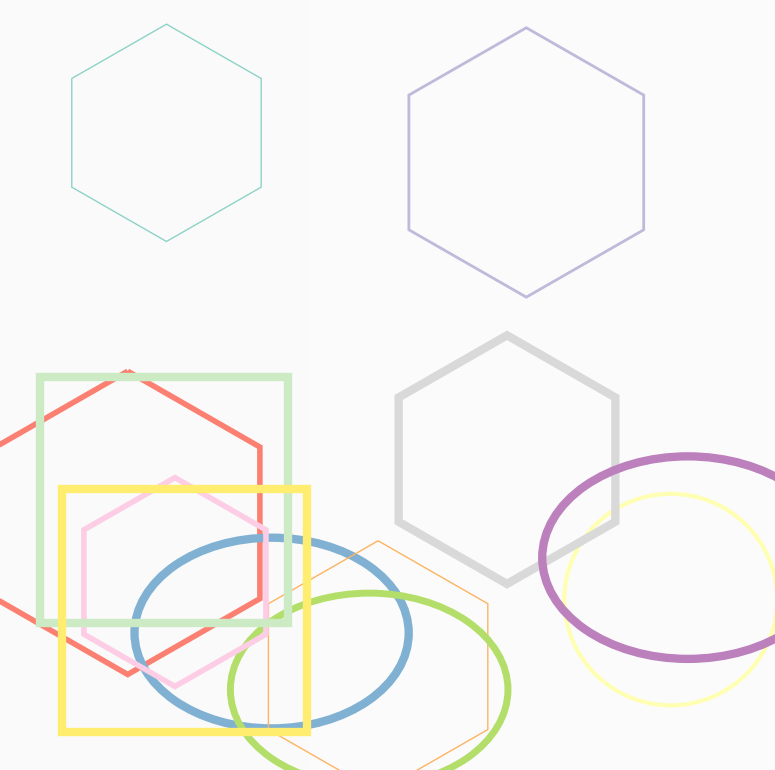[{"shape": "hexagon", "thickness": 0.5, "radius": 0.71, "center": [0.215, 0.828]}, {"shape": "circle", "thickness": 1.5, "radius": 0.69, "center": [0.866, 0.221]}, {"shape": "hexagon", "thickness": 1, "radius": 0.87, "center": [0.679, 0.789]}, {"shape": "hexagon", "thickness": 2, "radius": 0.98, "center": [0.165, 0.321]}, {"shape": "oval", "thickness": 3, "radius": 0.88, "center": [0.35, 0.178]}, {"shape": "hexagon", "thickness": 0.5, "radius": 0.82, "center": [0.488, 0.134]}, {"shape": "oval", "thickness": 2.5, "radius": 0.9, "center": [0.476, 0.104]}, {"shape": "hexagon", "thickness": 2, "radius": 0.68, "center": [0.226, 0.244]}, {"shape": "hexagon", "thickness": 3, "radius": 0.81, "center": [0.654, 0.403]}, {"shape": "oval", "thickness": 3, "radius": 0.94, "center": [0.888, 0.276]}, {"shape": "square", "thickness": 3, "radius": 0.8, "center": [0.212, 0.351]}, {"shape": "square", "thickness": 3, "radius": 0.79, "center": [0.238, 0.207]}]